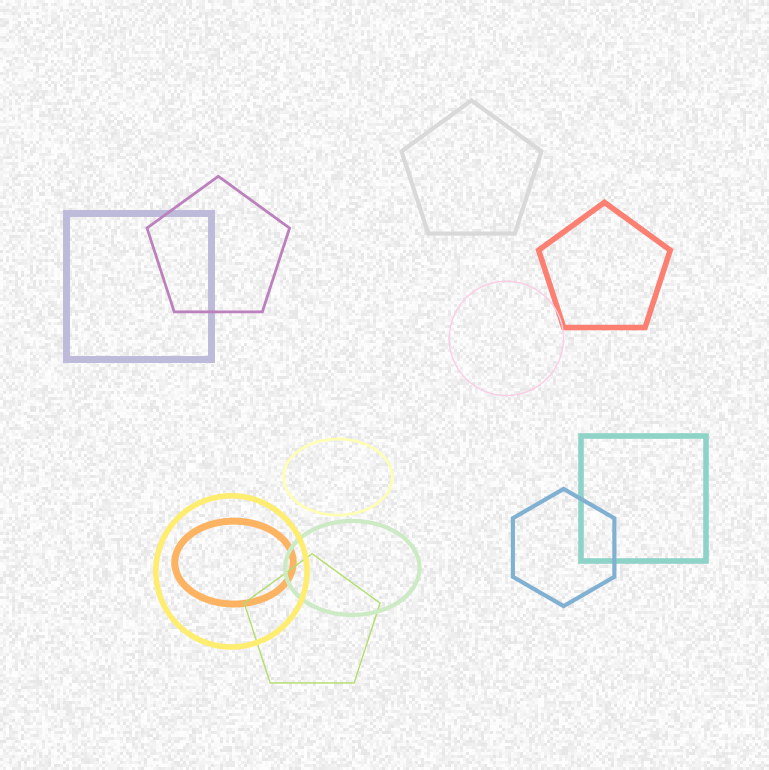[{"shape": "square", "thickness": 2, "radius": 0.41, "center": [0.836, 0.353]}, {"shape": "oval", "thickness": 1, "radius": 0.35, "center": [0.439, 0.38]}, {"shape": "square", "thickness": 2.5, "radius": 0.47, "center": [0.18, 0.629]}, {"shape": "pentagon", "thickness": 2, "radius": 0.45, "center": [0.785, 0.647]}, {"shape": "hexagon", "thickness": 1.5, "radius": 0.38, "center": [0.732, 0.289]}, {"shape": "oval", "thickness": 2.5, "radius": 0.38, "center": [0.304, 0.269]}, {"shape": "pentagon", "thickness": 0.5, "radius": 0.46, "center": [0.405, 0.188]}, {"shape": "circle", "thickness": 0.5, "radius": 0.37, "center": [0.658, 0.561]}, {"shape": "pentagon", "thickness": 1.5, "radius": 0.48, "center": [0.612, 0.774]}, {"shape": "pentagon", "thickness": 1, "radius": 0.49, "center": [0.283, 0.674]}, {"shape": "oval", "thickness": 1.5, "radius": 0.44, "center": [0.458, 0.262]}, {"shape": "circle", "thickness": 2, "radius": 0.49, "center": [0.301, 0.258]}]